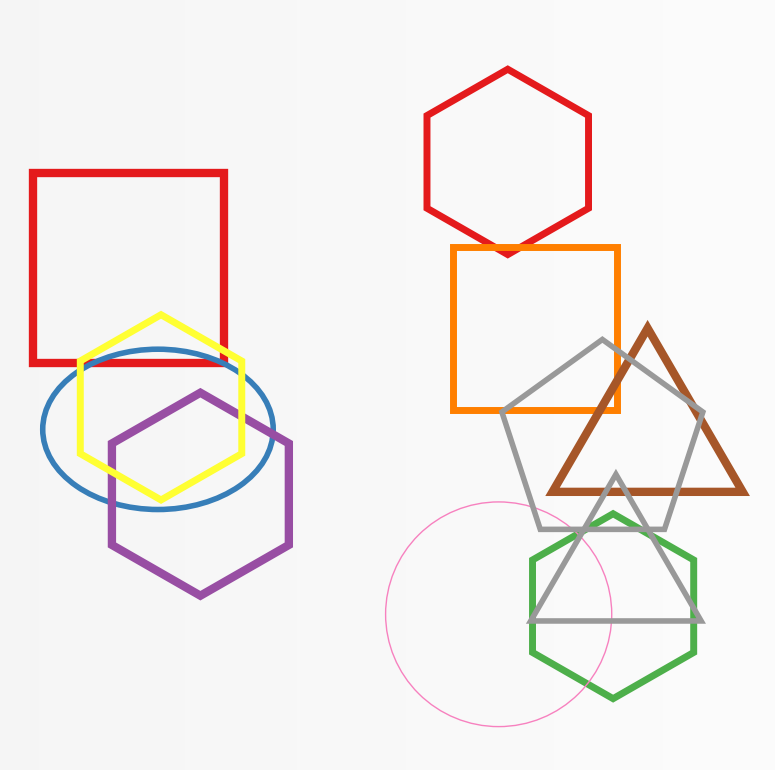[{"shape": "hexagon", "thickness": 2.5, "radius": 0.6, "center": [0.655, 0.79]}, {"shape": "square", "thickness": 3, "radius": 0.62, "center": [0.166, 0.651]}, {"shape": "oval", "thickness": 2, "radius": 0.74, "center": [0.204, 0.442]}, {"shape": "hexagon", "thickness": 2.5, "radius": 0.6, "center": [0.791, 0.213]}, {"shape": "hexagon", "thickness": 3, "radius": 0.66, "center": [0.259, 0.358]}, {"shape": "square", "thickness": 2.5, "radius": 0.53, "center": [0.69, 0.574]}, {"shape": "hexagon", "thickness": 2.5, "radius": 0.6, "center": [0.208, 0.471]}, {"shape": "triangle", "thickness": 3, "radius": 0.71, "center": [0.836, 0.432]}, {"shape": "circle", "thickness": 0.5, "radius": 0.73, "center": [0.643, 0.202]}, {"shape": "pentagon", "thickness": 2, "radius": 0.68, "center": [0.777, 0.423]}, {"shape": "triangle", "thickness": 2, "radius": 0.63, "center": [0.795, 0.257]}]